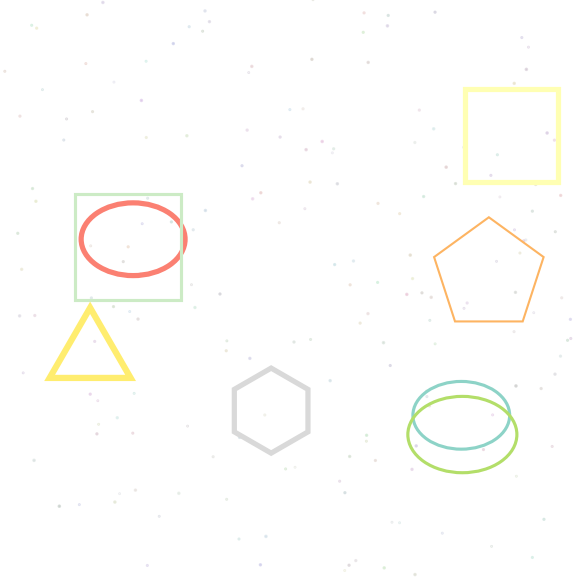[{"shape": "oval", "thickness": 1.5, "radius": 0.42, "center": [0.799, 0.28]}, {"shape": "square", "thickness": 2.5, "radius": 0.4, "center": [0.886, 0.764]}, {"shape": "oval", "thickness": 2.5, "radius": 0.45, "center": [0.231, 0.585]}, {"shape": "pentagon", "thickness": 1, "radius": 0.5, "center": [0.847, 0.523]}, {"shape": "oval", "thickness": 1.5, "radius": 0.47, "center": [0.801, 0.247]}, {"shape": "hexagon", "thickness": 2.5, "radius": 0.37, "center": [0.47, 0.288]}, {"shape": "square", "thickness": 1.5, "radius": 0.46, "center": [0.221, 0.571]}, {"shape": "triangle", "thickness": 3, "radius": 0.4, "center": [0.156, 0.385]}]